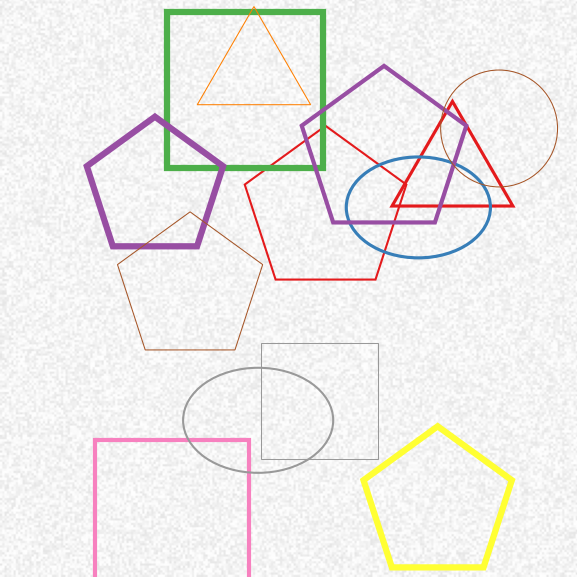[{"shape": "triangle", "thickness": 1.5, "radius": 0.6, "center": [0.783, 0.703]}, {"shape": "pentagon", "thickness": 1, "radius": 0.74, "center": [0.564, 0.634]}, {"shape": "oval", "thickness": 1.5, "radius": 0.62, "center": [0.724, 0.64]}, {"shape": "square", "thickness": 3, "radius": 0.67, "center": [0.424, 0.844]}, {"shape": "pentagon", "thickness": 3, "radius": 0.62, "center": [0.268, 0.673]}, {"shape": "pentagon", "thickness": 2, "radius": 0.75, "center": [0.665, 0.735]}, {"shape": "triangle", "thickness": 0.5, "radius": 0.57, "center": [0.44, 0.874]}, {"shape": "pentagon", "thickness": 3, "radius": 0.68, "center": [0.758, 0.126]}, {"shape": "circle", "thickness": 0.5, "radius": 0.51, "center": [0.864, 0.777]}, {"shape": "pentagon", "thickness": 0.5, "radius": 0.66, "center": [0.329, 0.5]}, {"shape": "square", "thickness": 2, "radius": 0.67, "center": [0.297, 0.105]}, {"shape": "square", "thickness": 0.5, "radius": 0.5, "center": [0.553, 0.304]}, {"shape": "oval", "thickness": 1, "radius": 0.65, "center": [0.447, 0.271]}]